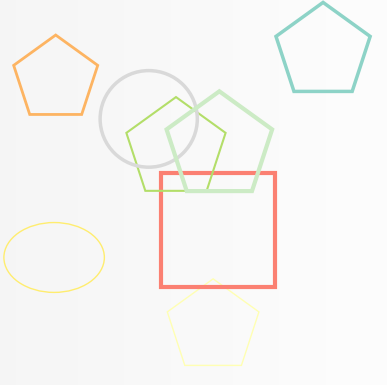[{"shape": "pentagon", "thickness": 2.5, "radius": 0.64, "center": [0.834, 0.866]}, {"shape": "pentagon", "thickness": 1, "radius": 0.62, "center": [0.55, 0.151]}, {"shape": "square", "thickness": 3, "radius": 0.74, "center": [0.562, 0.402]}, {"shape": "pentagon", "thickness": 2, "radius": 0.57, "center": [0.144, 0.795]}, {"shape": "pentagon", "thickness": 1.5, "radius": 0.67, "center": [0.454, 0.613]}, {"shape": "circle", "thickness": 2.5, "radius": 0.63, "center": [0.384, 0.691]}, {"shape": "pentagon", "thickness": 3, "radius": 0.72, "center": [0.566, 0.62]}, {"shape": "oval", "thickness": 1, "radius": 0.65, "center": [0.14, 0.331]}]